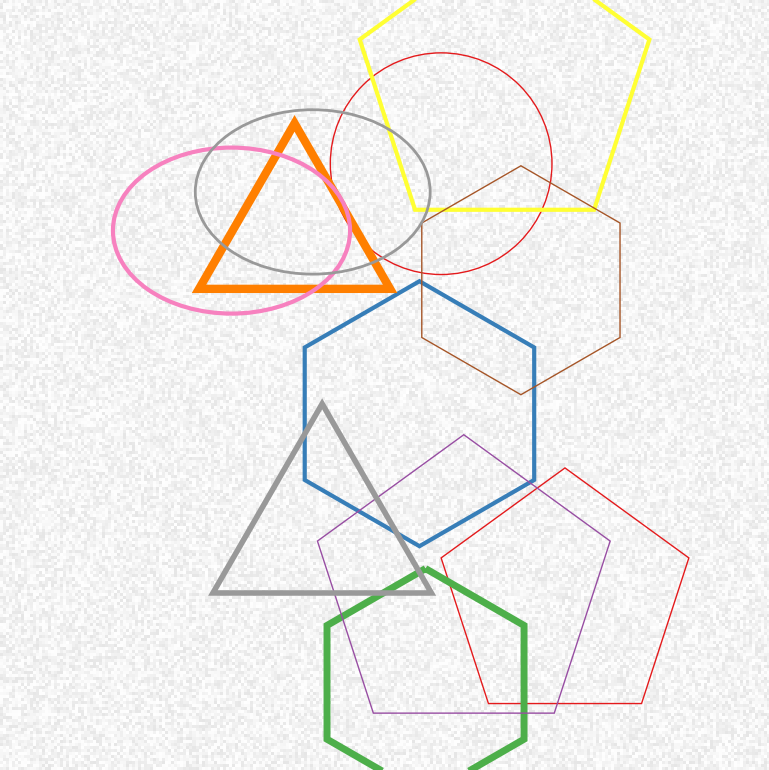[{"shape": "pentagon", "thickness": 0.5, "radius": 0.85, "center": [0.734, 0.223]}, {"shape": "circle", "thickness": 0.5, "radius": 0.72, "center": [0.573, 0.787]}, {"shape": "hexagon", "thickness": 1.5, "radius": 0.86, "center": [0.545, 0.463]}, {"shape": "hexagon", "thickness": 2.5, "radius": 0.74, "center": [0.553, 0.114]}, {"shape": "pentagon", "thickness": 0.5, "radius": 1.0, "center": [0.602, 0.236]}, {"shape": "triangle", "thickness": 3, "radius": 0.72, "center": [0.383, 0.697]}, {"shape": "pentagon", "thickness": 1.5, "radius": 0.99, "center": [0.655, 0.888]}, {"shape": "hexagon", "thickness": 0.5, "radius": 0.74, "center": [0.677, 0.636]}, {"shape": "oval", "thickness": 1.5, "radius": 0.77, "center": [0.301, 0.701]}, {"shape": "oval", "thickness": 1, "radius": 0.76, "center": [0.406, 0.751]}, {"shape": "triangle", "thickness": 2, "radius": 0.82, "center": [0.418, 0.312]}]